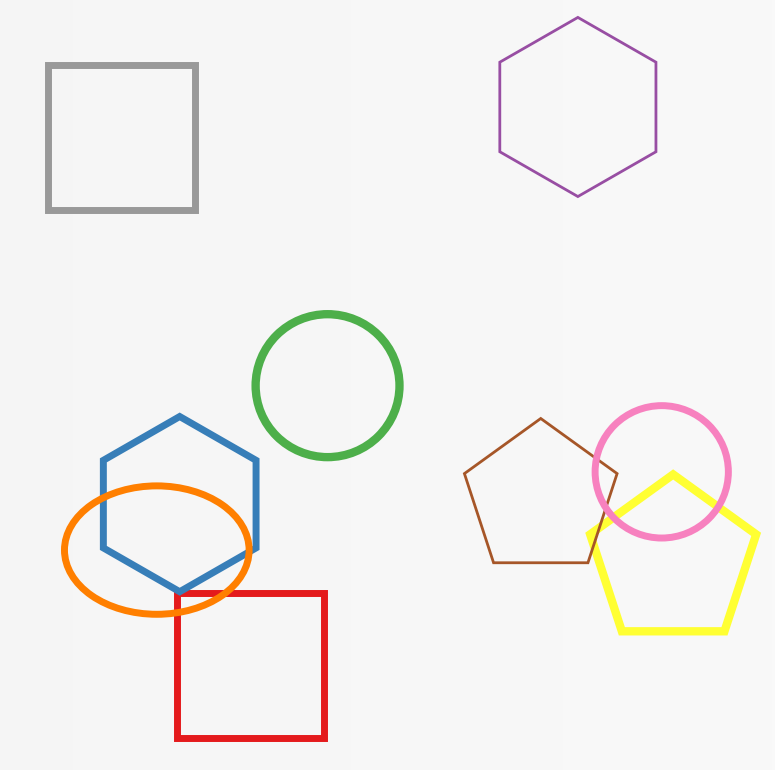[{"shape": "square", "thickness": 2.5, "radius": 0.47, "center": [0.323, 0.136]}, {"shape": "hexagon", "thickness": 2.5, "radius": 0.57, "center": [0.232, 0.345]}, {"shape": "circle", "thickness": 3, "radius": 0.46, "center": [0.423, 0.499]}, {"shape": "hexagon", "thickness": 1, "radius": 0.58, "center": [0.746, 0.861]}, {"shape": "oval", "thickness": 2.5, "radius": 0.6, "center": [0.202, 0.286]}, {"shape": "pentagon", "thickness": 3, "radius": 0.56, "center": [0.869, 0.271]}, {"shape": "pentagon", "thickness": 1, "radius": 0.52, "center": [0.698, 0.353]}, {"shape": "circle", "thickness": 2.5, "radius": 0.43, "center": [0.854, 0.387]}, {"shape": "square", "thickness": 2.5, "radius": 0.47, "center": [0.157, 0.821]}]